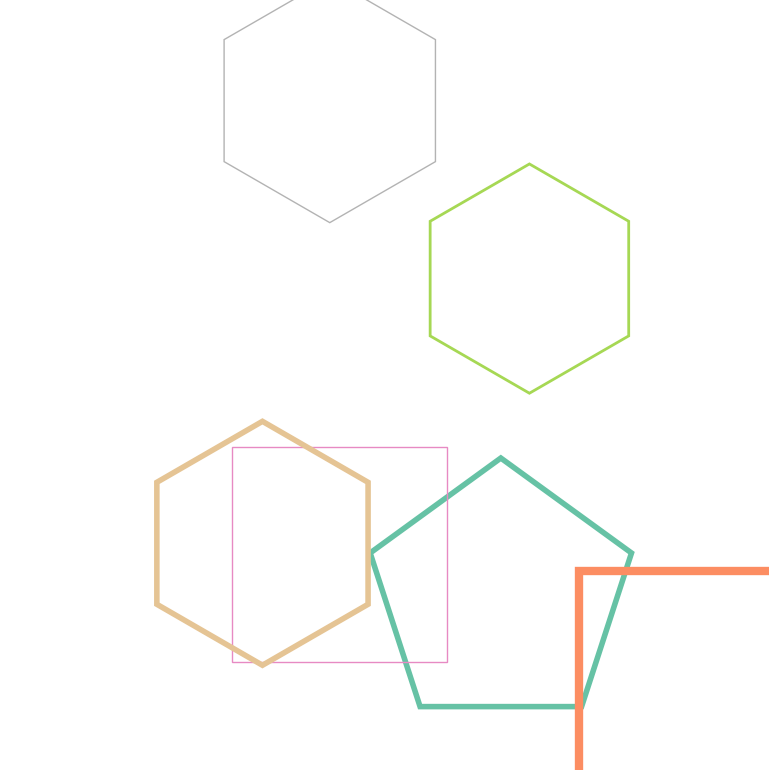[{"shape": "pentagon", "thickness": 2, "radius": 0.89, "center": [0.65, 0.227]}, {"shape": "square", "thickness": 3, "radius": 0.7, "center": [0.891, 0.119]}, {"shape": "square", "thickness": 0.5, "radius": 0.7, "center": [0.441, 0.28]}, {"shape": "hexagon", "thickness": 1, "radius": 0.74, "center": [0.688, 0.638]}, {"shape": "hexagon", "thickness": 2, "radius": 0.79, "center": [0.341, 0.294]}, {"shape": "hexagon", "thickness": 0.5, "radius": 0.79, "center": [0.428, 0.869]}]